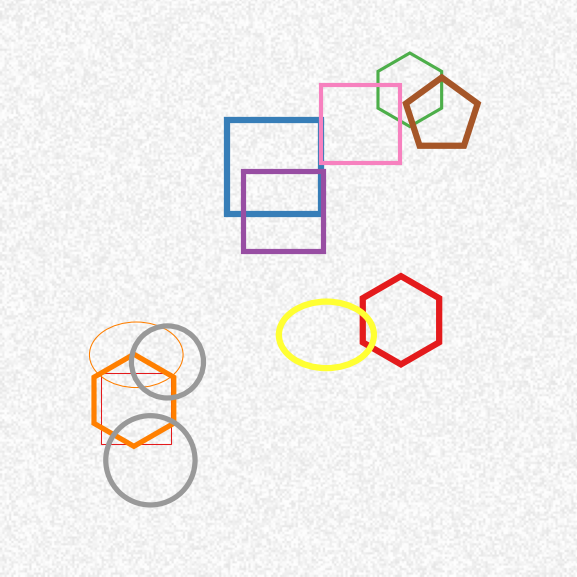[{"shape": "hexagon", "thickness": 3, "radius": 0.38, "center": [0.694, 0.445]}, {"shape": "square", "thickness": 0.5, "radius": 0.31, "center": [0.236, 0.291]}, {"shape": "square", "thickness": 3, "radius": 0.41, "center": [0.474, 0.71]}, {"shape": "hexagon", "thickness": 1.5, "radius": 0.32, "center": [0.71, 0.844]}, {"shape": "square", "thickness": 2.5, "radius": 0.35, "center": [0.489, 0.634]}, {"shape": "hexagon", "thickness": 2.5, "radius": 0.4, "center": [0.232, 0.306]}, {"shape": "oval", "thickness": 0.5, "radius": 0.41, "center": [0.236, 0.385]}, {"shape": "oval", "thickness": 3, "radius": 0.41, "center": [0.565, 0.419]}, {"shape": "pentagon", "thickness": 3, "radius": 0.33, "center": [0.765, 0.8]}, {"shape": "square", "thickness": 2, "radius": 0.34, "center": [0.624, 0.785]}, {"shape": "circle", "thickness": 2.5, "radius": 0.31, "center": [0.29, 0.372]}, {"shape": "circle", "thickness": 2.5, "radius": 0.39, "center": [0.26, 0.202]}]